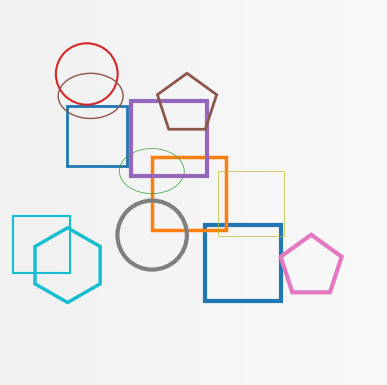[{"shape": "square", "thickness": 3, "radius": 0.49, "center": [0.628, 0.317]}, {"shape": "square", "thickness": 2, "radius": 0.39, "center": [0.251, 0.646]}, {"shape": "square", "thickness": 2.5, "radius": 0.48, "center": [0.488, 0.497]}, {"shape": "oval", "thickness": 0.5, "radius": 0.42, "center": [0.392, 0.556]}, {"shape": "circle", "thickness": 1.5, "radius": 0.4, "center": [0.224, 0.808]}, {"shape": "square", "thickness": 3, "radius": 0.49, "center": [0.435, 0.641]}, {"shape": "oval", "thickness": 1, "radius": 0.42, "center": [0.234, 0.751]}, {"shape": "pentagon", "thickness": 2, "radius": 0.4, "center": [0.483, 0.729]}, {"shape": "pentagon", "thickness": 3, "radius": 0.41, "center": [0.803, 0.308]}, {"shape": "circle", "thickness": 3, "radius": 0.45, "center": [0.393, 0.389]}, {"shape": "square", "thickness": 0.5, "radius": 0.42, "center": [0.648, 0.472]}, {"shape": "square", "thickness": 1.5, "radius": 0.36, "center": [0.107, 0.365]}, {"shape": "hexagon", "thickness": 2.5, "radius": 0.49, "center": [0.174, 0.311]}]